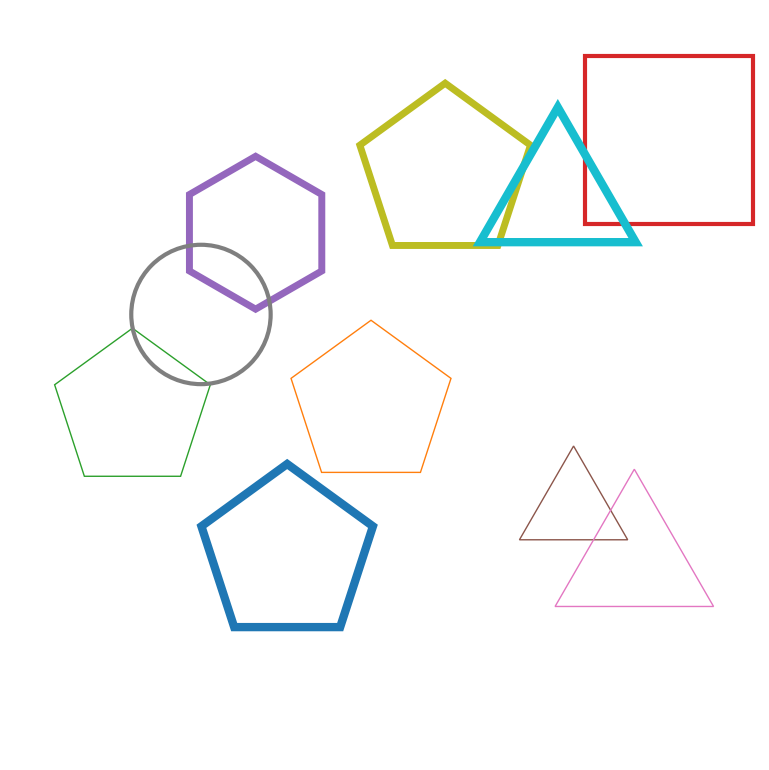[{"shape": "pentagon", "thickness": 3, "radius": 0.59, "center": [0.373, 0.28]}, {"shape": "pentagon", "thickness": 0.5, "radius": 0.55, "center": [0.482, 0.475]}, {"shape": "pentagon", "thickness": 0.5, "radius": 0.53, "center": [0.172, 0.467]}, {"shape": "square", "thickness": 1.5, "radius": 0.55, "center": [0.869, 0.818]}, {"shape": "hexagon", "thickness": 2.5, "radius": 0.5, "center": [0.332, 0.698]}, {"shape": "triangle", "thickness": 0.5, "radius": 0.41, "center": [0.745, 0.34]}, {"shape": "triangle", "thickness": 0.5, "radius": 0.59, "center": [0.824, 0.272]}, {"shape": "circle", "thickness": 1.5, "radius": 0.45, "center": [0.261, 0.592]}, {"shape": "pentagon", "thickness": 2.5, "radius": 0.58, "center": [0.578, 0.775]}, {"shape": "triangle", "thickness": 3, "radius": 0.58, "center": [0.724, 0.744]}]